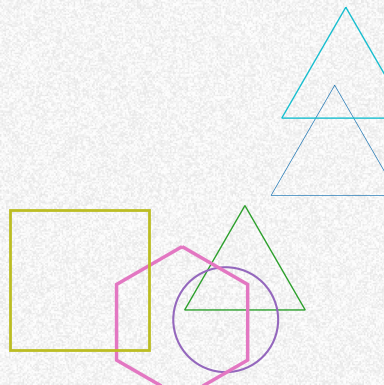[{"shape": "triangle", "thickness": 0.5, "radius": 0.95, "center": [0.869, 0.588]}, {"shape": "triangle", "thickness": 1, "radius": 0.9, "center": [0.636, 0.285]}, {"shape": "circle", "thickness": 1.5, "radius": 0.68, "center": [0.586, 0.17]}, {"shape": "hexagon", "thickness": 2.5, "radius": 0.98, "center": [0.473, 0.163]}, {"shape": "square", "thickness": 2, "radius": 0.91, "center": [0.206, 0.273]}, {"shape": "triangle", "thickness": 1, "radius": 0.96, "center": [0.898, 0.789]}]